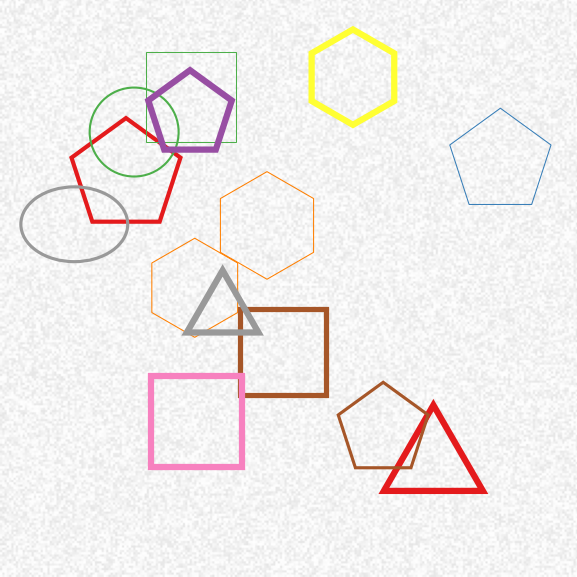[{"shape": "triangle", "thickness": 3, "radius": 0.5, "center": [0.75, 0.199]}, {"shape": "pentagon", "thickness": 2, "radius": 0.5, "center": [0.218, 0.695]}, {"shape": "pentagon", "thickness": 0.5, "radius": 0.46, "center": [0.866, 0.72]}, {"shape": "circle", "thickness": 1, "radius": 0.39, "center": [0.232, 0.771]}, {"shape": "square", "thickness": 0.5, "radius": 0.39, "center": [0.33, 0.831]}, {"shape": "pentagon", "thickness": 3, "radius": 0.38, "center": [0.329, 0.802]}, {"shape": "hexagon", "thickness": 0.5, "radius": 0.47, "center": [0.462, 0.609]}, {"shape": "hexagon", "thickness": 0.5, "radius": 0.43, "center": [0.337, 0.501]}, {"shape": "hexagon", "thickness": 3, "radius": 0.41, "center": [0.611, 0.866]}, {"shape": "square", "thickness": 2.5, "radius": 0.37, "center": [0.49, 0.39]}, {"shape": "pentagon", "thickness": 1.5, "radius": 0.41, "center": [0.664, 0.255]}, {"shape": "square", "thickness": 3, "radius": 0.39, "center": [0.34, 0.268]}, {"shape": "oval", "thickness": 1.5, "radius": 0.46, "center": [0.129, 0.611]}, {"shape": "triangle", "thickness": 3, "radius": 0.36, "center": [0.386, 0.459]}]